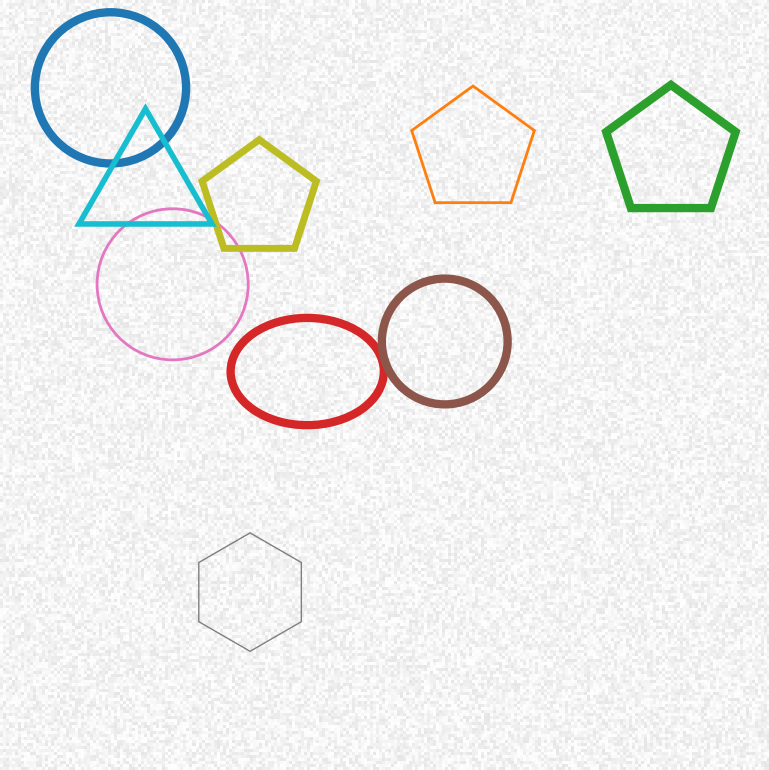[{"shape": "circle", "thickness": 3, "radius": 0.49, "center": [0.143, 0.886]}, {"shape": "pentagon", "thickness": 1, "radius": 0.42, "center": [0.614, 0.805]}, {"shape": "pentagon", "thickness": 3, "radius": 0.44, "center": [0.871, 0.801]}, {"shape": "oval", "thickness": 3, "radius": 0.5, "center": [0.399, 0.517]}, {"shape": "circle", "thickness": 3, "radius": 0.41, "center": [0.578, 0.557]}, {"shape": "circle", "thickness": 1, "radius": 0.49, "center": [0.224, 0.631]}, {"shape": "hexagon", "thickness": 0.5, "radius": 0.38, "center": [0.325, 0.231]}, {"shape": "pentagon", "thickness": 2.5, "radius": 0.39, "center": [0.337, 0.741]}, {"shape": "triangle", "thickness": 2, "radius": 0.5, "center": [0.189, 0.759]}]